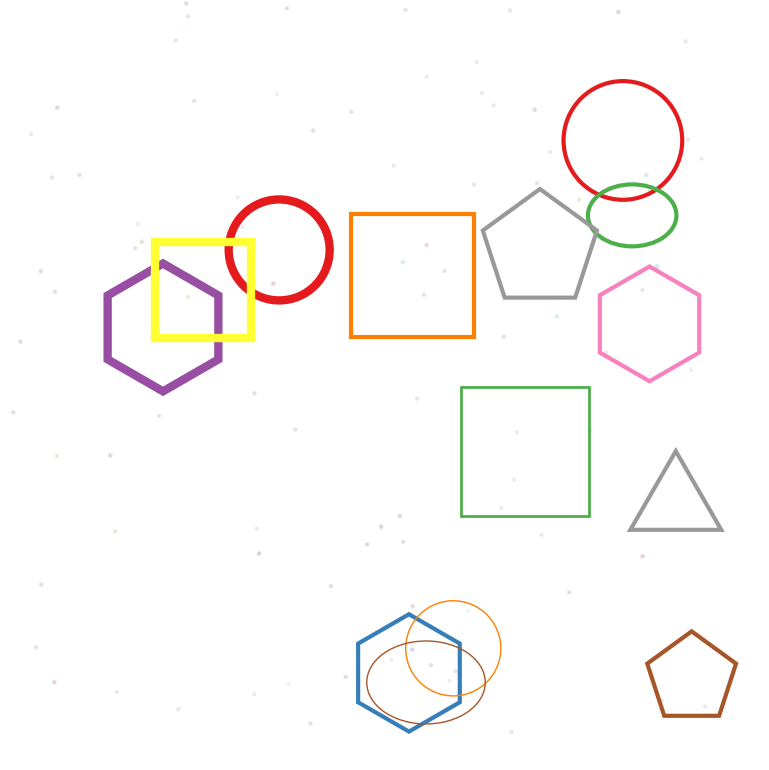[{"shape": "circle", "thickness": 1.5, "radius": 0.39, "center": [0.809, 0.818]}, {"shape": "circle", "thickness": 3, "radius": 0.33, "center": [0.363, 0.675]}, {"shape": "hexagon", "thickness": 1.5, "radius": 0.38, "center": [0.531, 0.126]}, {"shape": "square", "thickness": 1, "radius": 0.42, "center": [0.682, 0.414]}, {"shape": "oval", "thickness": 1.5, "radius": 0.29, "center": [0.821, 0.72]}, {"shape": "hexagon", "thickness": 3, "radius": 0.42, "center": [0.212, 0.575]}, {"shape": "square", "thickness": 1.5, "radius": 0.4, "center": [0.536, 0.642]}, {"shape": "circle", "thickness": 0.5, "radius": 0.31, "center": [0.589, 0.158]}, {"shape": "square", "thickness": 3, "radius": 0.31, "center": [0.263, 0.623]}, {"shape": "oval", "thickness": 0.5, "radius": 0.38, "center": [0.553, 0.114]}, {"shape": "pentagon", "thickness": 1.5, "radius": 0.3, "center": [0.898, 0.119]}, {"shape": "hexagon", "thickness": 1.5, "radius": 0.37, "center": [0.844, 0.579]}, {"shape": "pentagon", "thickness": 1.5, "radius": 0.39, "center": [0.701, 0.677]}, {"shape": "triangle", "thickness": 1.5, "radius": 0.34, "center": [0.878, 0.346]}]